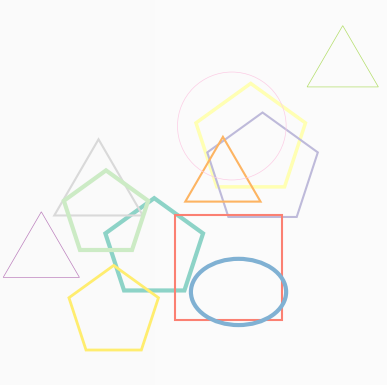[{"shape": "pentagon", "thickness": 3, "radius": 0.66, "center": [0.398, 0.353]}, {"shape": "pentagon", "thickness": 2.5, "radius": 0.74, "center": [0.647, 0.635]}, {"shape": "pentagon", "thickness": 1.5, "radius": 0.75, "center": [0.678, 0.558]}, {"shape": "square", "thickness": 1.5, "radius": 0.69, "center": [0.589, 0.306]}, {"shape": "oval", "thickness": 3, "radius": 0.61, "center": [0.616, 0.242]}, {"shape": "triangle", "thickness": 1.5, "radius": 0.56, "center": [0.575, 0.532]}, {"shape": "triangle", "thickness": 0.5, "radius": 0.53, "center": [0.884, 0.827]}, {"shape": "circle", "thickness": 0.5, "radius": 0.7, "center": [0.598, 0.673]}, {"shape": "triangle", "thickness": 1.5, "radius": 0.66, "center": [0.254, 0.506]}, {"shape": "triangle", "thickness": 0.5, "radius": 0.57, "center": [0.107, 0.336]}, {"shape": "pentagon", "thickness": 3, "radius": 0.57, "center": [0.274, 0.443]}, {"shape": "pentagon", "thickness": 2, "radius": 0.61, "center": [0.293, 0.189]}]